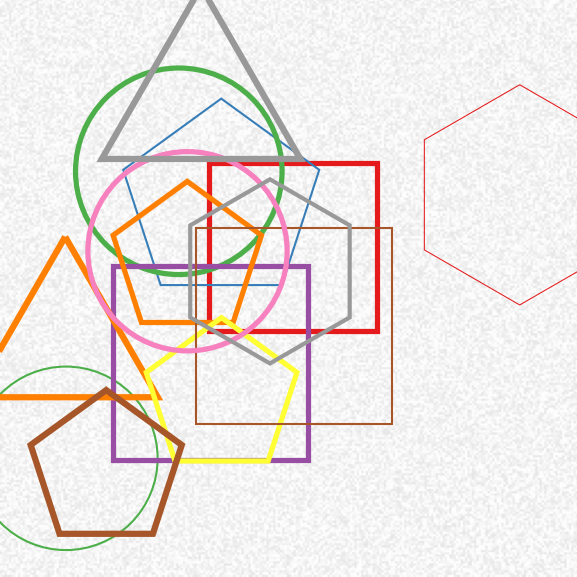[{"shape": "square", "thickness": 2.5, "radius": 0.73, "center": [0.507, 0.572]}, {"shape": "hexagon", "thickness": 0.5, "radius": 0.95, "center": [0.9, 0.662]}, {"shape": "pentagon", "thickness": 1, "radius": 0.89, "center": [0.383, 0.65]}, {"shape": "circle", "thickness": 1, "radius": 0.79, "center": [0.114, 0.206]}, {"shape": "circle", "thickness": 2.5, "radius": 0.89, "center": [0.31, 0.703]}, {"shape": "square", "thickness": 2.5, "radius": 0.84, "center": [0.365, 0.371]}, {"shape": "pentagon", "thickness": 2.5, "radius": 0.68, "center": [0.324, 0.55]}, {"shape": "triangle", "thickness": 3, "radius": 0.93, "center": [0.113, 0.404]}, {"shape": "pentagon", "thickness": 2.5, "radius": 0.69, "center": [0.384, 0.312]}, {"shape": "pentagon", "thickness": 3, "radius": 0.69, "center": [0.184, 0.186]}, {"shape": "square", "thickness": 1, "radius": 0.85, "center": [0.509, 0.435]}, {"shape": "circle", "thickness": 2.5, "radius": 0.86, "center": [0.325, 0.564]}, {"shape": "triangle", "thickness": 3, "radius": 0.99, "center": [0.348, 0.823]}, {"shape": "hexagon", "thickness": 2, "radius": 0.8, "center": [0.467, 0.529]}]